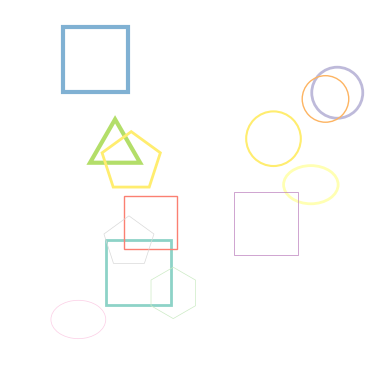[{"shape": "square", "thickness": 2, "radius": 0.42, "center": [0.36, 0.292]}, {"shape": "oval", "thickness": 2, "radius": 0.35, "center": [0.807, 0.52]}, {"shape": "circle", "thickness": 2, "radius": 0.33, "center": [0.876, 0.759]}, {"shape": "square", "thickness": 1, "radius": 0.35, "center": [0.391, 0.422]}, {"shape": "square", "thickness": 3, "radius": 0.42, "center": [0.247, 0.846]}, {"shape": "circle", "thickness": 1, "radius": 0.3, "center": [0.845, 0.743]}, {"shape": "triangle", "thickness": 3, "radius": 0.38, "center": [0.299, 0.615]}, {"shape": "oval", "thickness": 0.5, "radius": 0.36, "center": [0.203, 0.17]}, {"shape": "pentagon", "thickness": 0.5, "radius": 0.34, "center": [0.335, 0.371]}, {"shape": "square", "thickness": 0.5, "radius": 0.41, "center": [0.692, 0.42]}, {"shape": "hexagon", "thickness": 0.5, "radius": 0.33, "center": [0.45, 0.239]}, {"shape": "circle", "thickness": 1.5, "radius": 0.35, "center": [0.71, 0.64]}, {"shape": "pentagon", "thickness": 2, "radius": 0.4, "center": [0.341, 0.578]}]